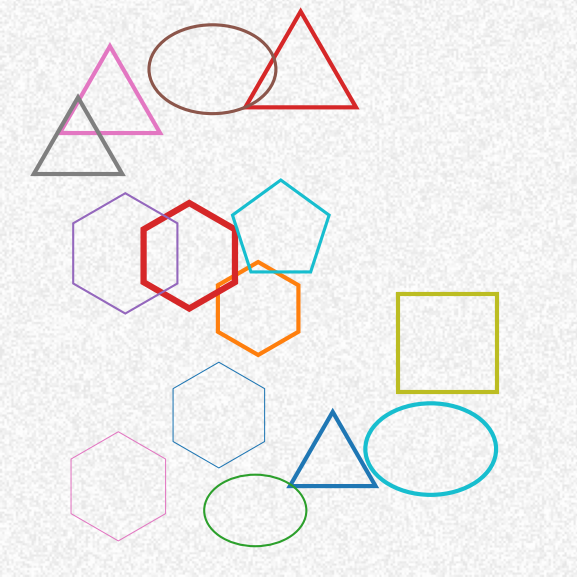[{"shape": "hexagon", "thickness": 0.5, "radius": 0.46, "center": [0.379, 0.28]}, {"shape": "triangle", "thickness": 2, "radius": 0.43, "center": [0.576, 0.2]}, {"shape": "hexagon", "thickness": 2, "radius": 0.4, "center": [0.447, 0.465]}, {"shape": "oval", "thickness": 1, "radius": 0.44, "center": [0.442, 0.115]}, {"shape": "triangle", "thickness": 2, "radius": 0.55, "center": [0.521, 0.869]}, {"shape": "hexagon", "thickness": 3, "radius": 0.46, "center": [0.328, 0.556]}, {"shape": "hexagon", "thickness": 1, "radius": 0.52, "center": [0.217, 0.56]}, {"shape": "oval", "thickness": 1.5, "radius": 0.55, "center": [0.368, 0.879]}, {"shape": "hexagon", "thickness": 0.5, "radius": 0.47, "center": [0.205, 0.157]}, {"shape": "triangle", "thickness": 2, "radius": 0.5, "center": [0.19, 0.819]}, {"shape": "triangle", "thickness": 2, "radius": 0.44, "center": [0.135, 0.742]}, {"shape": "square", "thickness": 2, "radius": 0.43, "center": [0.775, 0.405]}, {"shape": "pentagon", "thickness": 1.5, "radius": 0.44, "center": [0.486, 0.599]}, {"shape": "oval", "thickness": 2, "radius": 0.57, "center": [0.746, 0.221]}]